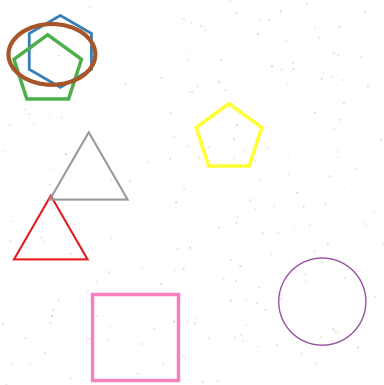[{"shape": "triangle", "thickness": 1.5, "radius": 0.55, "center": [0.132, 0.381]}, {"shape": "hexagon", "thickness": 2, "radius": 0.47, "center": [0.157, 0.866]}, {"shape": "pentagon", "thickness": 2.5, "radius": 0.46, "center": [0.124, 0.818]}, {"shape": "circle", "thickness": 1, "radius": 0.57, "center": [0.837, 0.217]}, {"shape": "pentagon", "thickness": 2.5, "radius": 0.45, "center": [0.595, 0.641]}, {"shape": "oval", "thickness": 3, "radius": 0.56, "center": [0.135, 0.859]}, {"shape": "square", "thickness": 2.5, "radius": 0.56, "center": [0.351, 0.125]}, {"shape": "triangle", "thickness": 1.5, "radius": 0.58, "center": [0.231, 0.54]}]